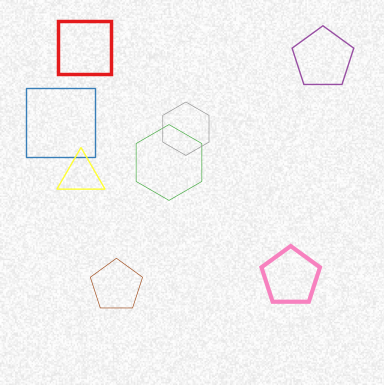[{"shape": "square", "thickness": 2.5, "radius": 0.35, "center": [0.22, 0.877]}, {"shape": "square", "thickness": 1, "radius": 0.45, "center": [0.157, 0.681]}, {"shape": "hexagon", "thickness": 0.5, "radius": 0.49, "center": [0.439, 0.578]}, {"shape": "pentagon", "thickness": 1, "radius": 0.42, "center": [0.839, 0.849]}, {"shape": "triangle", "thickness": 1, "radius": 0.36, "center": [0.21, 0.545]}, {"shape": "pentagon", "thickness": 0.5, "radius": 0.36, "center": [0.302, 0.258]}, {"shape": "pentagon", "thickness": 3, "radius": 0.4, "center": [0.755, 0.281]}, {"shape": "hexagon", "thickness": 0.5, "radius": 0.35, "center": [0.483, 0.666]}]